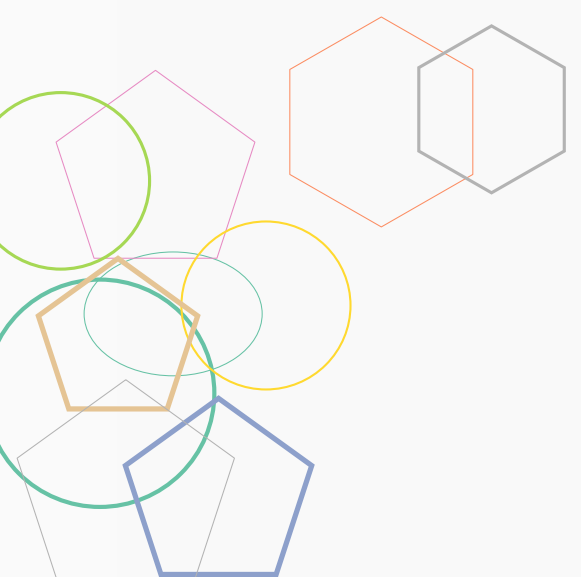[{"shape": "circle", "thickness": 2, "radius": 0.98, "center": [0.172, 0.318]}, {"shape": "oval", "thickness": 0.5, "radius": 0.77, "center": [0.298, 0.456]}, {"shape": "hexagon", "thickness": 0.5, "radius": 0.91, "center": [0.656, 0.788]}, {"shape": "pentagon", "thickness": 2.5, "radius": 0.84, "center": [0.376, 0.141]}, {"shape": "pentagon", "thickness": 0.5, "radius": 0.9, "center": [0.268, 0.697]}, {"shape": "circle", "thickness": 1.5, "radius": 0.76, "center": [0.105, 0.686]}, {"shape": "circle", "thickness": 1, "radius": 0.73, "center": [0.458, 0.47]}, {"shape": "pentagon", "thickness": 2.5, "radius": 0.72, "center": [0.203, 0.408]}, {"shape": "pentagon", "thickness": 0.5, "radius": 0.98, "center": [0.216, 0.145]}, {"shape": "hexagon", "thickness": 1.5, "radius": 0.72, "center": [0.846, 0.81]}]